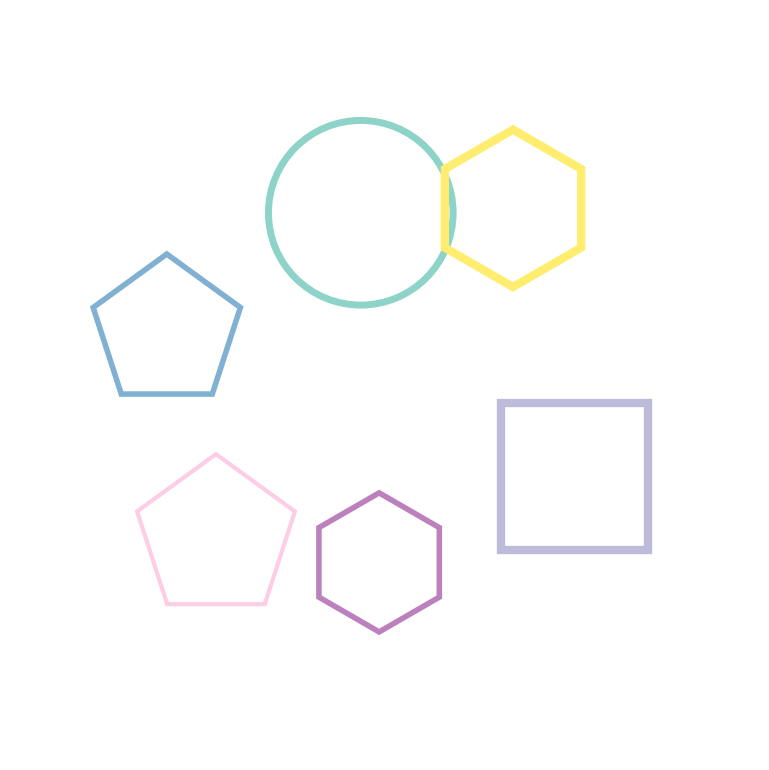[{"shape": "circle", "thickness": 2.5, "radius": 0.6, "center": [0.469, 0.724]}, {"shape": "square", "thickness": 3, "radius": 0.48, "center": [0.747, 0.381]}, {"shape": "pentagon", "thickness": 2, "radius": 0.5, "center": [0.217, 0.57]}, {"shape": "pentagon", "thickness": 1.5, "radius": 0.54, "center": [0.28, 0.303]}, {"shape": "hexagon", "thickness": 2, "radius": 0.45, "center": [0.492, 0.27]}, {"shape": "hexagon", "thickness": 3, "radius": 0.51, "center": [0.666, 0.729]}]